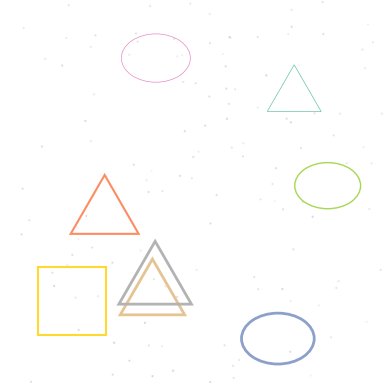[{"shape": "triangle", "thickness": 0.5, "radius": 0.4, "center": [0.764, 0.751]}, {"shape": "triangle", "thickness": 1.5, "radius": 0.51, "center": [0.272, 0.444]}, {"shape": "oval", "thickness": 2, "radius": 0.47, "center": [0.722, 0.121]}, {"shape": "oval", "thickness": 0.5, "radius": 0.45, "center": [0.405, 0.849]}, {"shape": "oval", "thickness": 1, "radius": 0.43, "center": [0.851, 0.518]}, {"shape": "square", "thickness": 1.5, "radius": 0.44, "center": [0.187, 0.217]}, {"shape": "triangle", "thickness": 2, "radius": 0.48, "center": [0.396, 0.231]}, {"shape": "triangle", "thickness": 2, "radius": 0.54, "center": [0.403, 0.264]}]